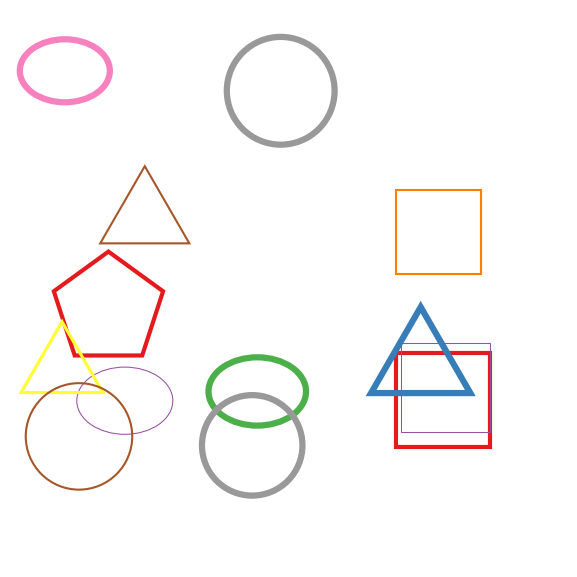[{"shape": "pentagon", "thickness": 2, "radius": 0.5, "center": [0.188, 0.464]}, {"shape": "square", "thickness": 2, "radius": 0.41, "center": [0.767, 0.307]}, {"shape": "triangle", "thickness": 3, "radius": 0.5, "center": [0.728, 0.368]}, {"shape": "oval", "thickness": 3, "radius": 0.42, "center": [0.445, 0.321]}, {"shape": "square", "thickness": 0.5, "radius": 0.39, "center": [0.771, 0.329]}, {"shape": "oval", "thickness": 0.5, "radius": 0.42, "center": [0.216, 0.305]}, {"shape": "square", "thickness": 1, "radius": 0.37, "center": [0.759, 0.597]}, {"shape": "triangle", "thickness": 1.5, "radius": 0.41, "center": [0.107, 0.36]}, {"shape": "triangle", "thickness": 1, "radius": 0.45, "center": [0.251, 0.622]}, {"shape": "circle", "thickness": 1, "radius": 0.46, "center": [0.137, 0.243]}, {"shape": "oval", "thickness": 3, "radius": 0.39, "center": [0.112, 0.877]}, {"shape": "circle", "thickness": 3, "radius": 0.43, "center": [0.437, 0.228]}, {"shape": "circle", "thickness": 3, "radius": 0.47, "center": [0.486, 0.842]}]